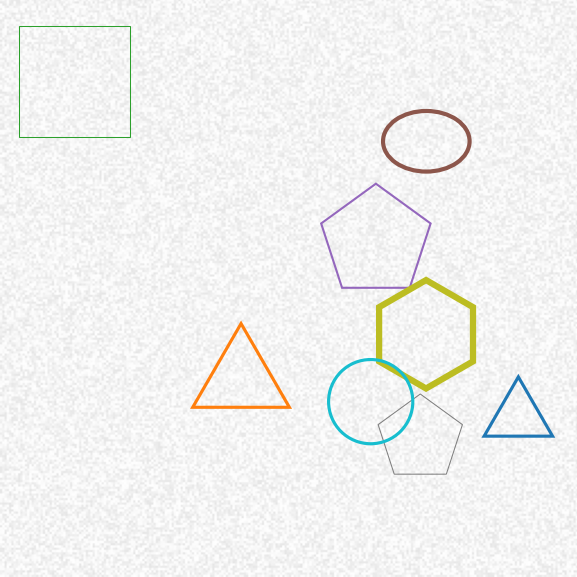[{"shape": "triangle", "thickness": 1.5, "radius": 0.34, "center": [0.898, 0.278]}, {"shape": "triangle", "thickness": 1.5, "radius": 0.48, "center": [0.417, 0.342]}, {"shape": "square", "thickness": 0.5, "radius": 0.48, "center": [0.129, 0.858]}, {"shape": "pentagon", "thickness": 1, "radius": 0.5, "center": [0.651, 0.581]}, {"shape": "oval", "thickness": 2, "radius": 0.37, "center": [0.738, 0.755]}, {"shape": "pentagon", "thickness": 0.5, "radius": 0.38, "center": [0.728, 0.24]}, {"shape": "hexagon", "thickness": 3, "radius": 0.47, "center": [0.738, 0.42]}, {"shape": "circle", "thickness": 1.5, "radius": 0.36, "center": [0.642, 0.304]}]